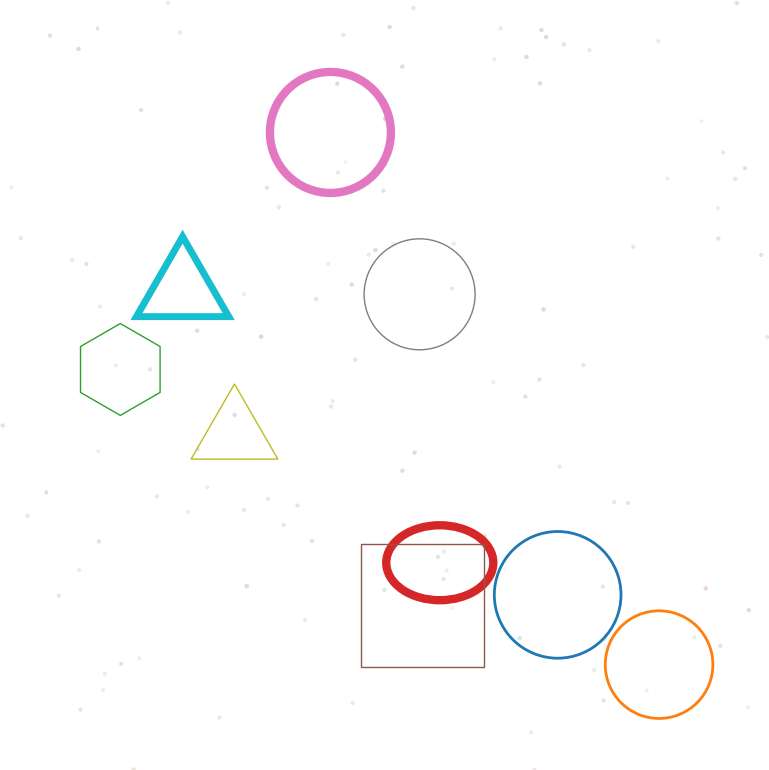[{"shape": "circle", "thickness": 1, "radius": 0.41, "center": [0.724, 0.227]}, {"shape": "circle", "thickness": 1, "radius": 0.35, "center": [0.856, 0.137]}, {"shape": "hexagon", "thickness": 0.5, "radius": 0.3, "center": [0.156, 0.52]}, {"shape": "oval", "thickness": 3, "radius": 0.35, "center": [0.571, 0.269]}, {"shape": "square", "thickness": 0.5, "radius": 0.4, "center": [0.549, 0.214]}, {"shape": "circle", "thickness": 3, "radius": 0.39, "center": [0.429, 0.828]}, {"shape": "circle", "thickness": 0.5, "radius": 0.36, "center": [0.545, 0.618]}, {"shape": "triangle", "thickness": 0.5, "radius": 0.33, "center": [0.305, 0.436]}, {"shape": "triangle", "thickness": 2.5, "radius": 0.35, "center": [0.237, 0.623]}]